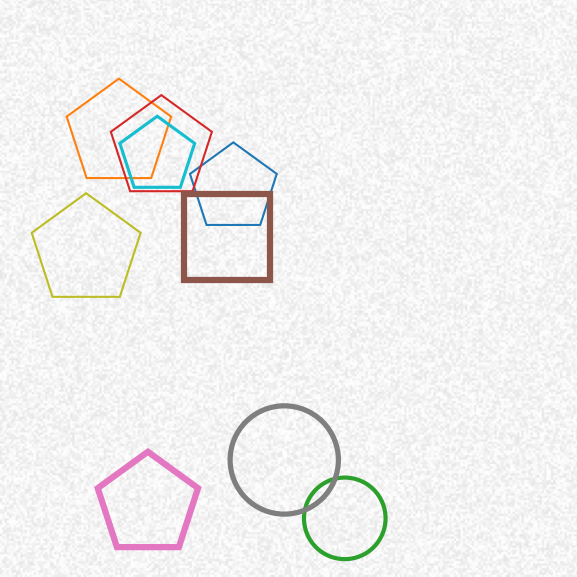[{"shape": "pentagon", "thickness": 1, "radius": 0.4, "center": [0.404, 0.674]}, {"shape": "pentagon", "thickness": 1, "radius": 0.48, "center": [0.206, 0.768]}, {"shape": "circle", "thickness": 2, "radius": 0.35, "center": [0.597, 0.102]}, {"shape": "pentagon", "thickness": 1, "radius": 0.46, "center": [0.279, 0.742]}, {"shape": "square", "thickness": 3, "radius": 0.37, "center": [0.393, 0.589]}, {"shape": "pentagon", "thickness": 3, "radius": 0.46, "center": [0.256, 0.126]}, {"shape": "circle", "thickness": 2.5, "radius": 0.47, "center": [0.492, 0.203]}, {"shape": "pentagon", "thickness": 1, "radius": 0.5, "center": [0.149, 0.565]}, {"shape": "pentagon", "thickness": 1.5, "radius": 0.34, "center": [0.272, 0.73]}]